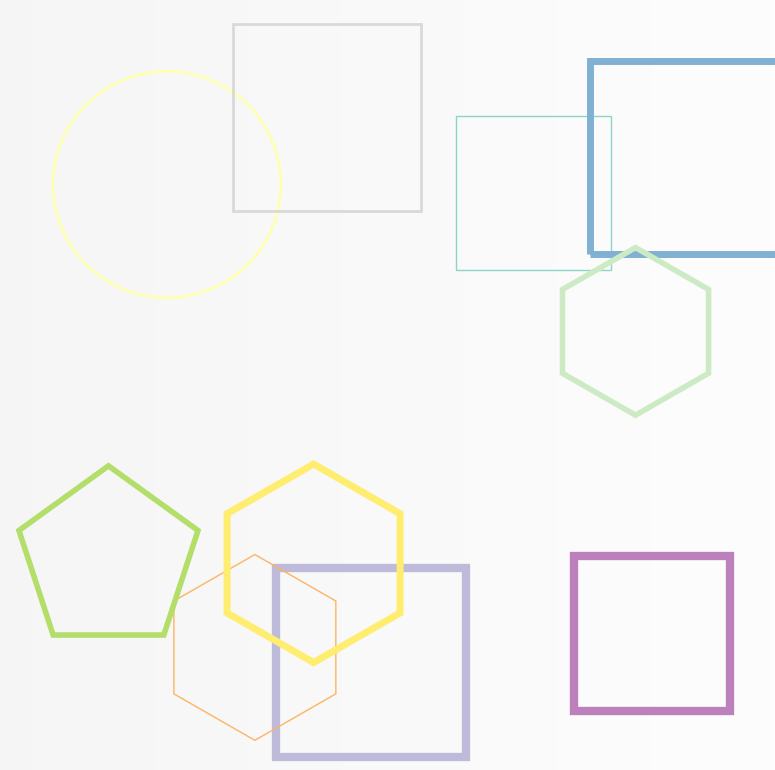[{"shape": "square", "thickness": 0.5, "radius": 0.5, "center": [0.688, 0.749]}, {"shape": "circle", "thickness": 1, "radius": 0.74, "center": [0.215, 0.76]}, {"shape": "square", "thickness": 3, "radius": 0.61, "center": [0.478, 0.14]}, {"shape": "square", "thickness": 2.5, "radius": 0.63, "center": [0.887, 0.796]}, {"shape": "hexagon", "thickness": 0.5, "radius": 0.6, "center": [0.329, 0.159]}, {"shape": "pentagon", "thickness": 2, "radius": 0.61, "center": [0.14, 0.274]}, {"shape": "square", "thickness": 1, "radius": 0.61, "center": [0.422, 0.847]}, {"shape": "square", "thickness": 3, "radius": 0.5, "center": [0.841, 0.177]}, {"shape": "hexagon", "thickness": 2, "radius": 0.54, "center": [0.82, 0.57]}, {"shape": "hexagon", "thickness": 2.5, "radius": 0.64, "center": [0.405, 0.268]}]